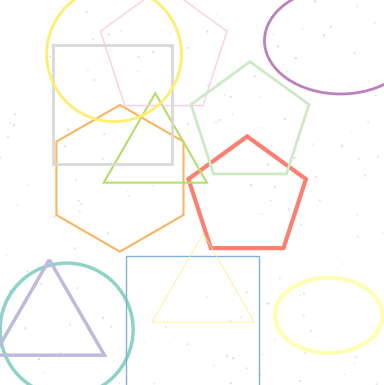[{"shape": "circle", "thickness": 2.5, "radius": 0.86, "center": [0.173, 0.144]}, {"shape": "oval", "thickness": 3, "radius": 0.7, "center": [0.854, 0.181]}, {"shape": "triangle", "thickness": 2.5, "radius": 0.83, "center": [0.128, 0.16]}, {"shape": "pentagon", "thickness": 3, "radius": 0.8, "center": [0.642, 0.485]}, {"shape": "square", "thickness": 1, "radius": 0.87, "center": [0.5, 0.162]}, {"shape": "hexagon", "thickness": 1.5, "radius": 0.95, "center": [0.312, 0.537]}, {"shape": "triangle", "thickness": 1.5, "radius": 0.77, "center": [0.403, 0.603]}, {"shape": "pentagon", "thickness": 1, "radius": 0.86, "center": [0.425, 0.865]}, {"shape": "square", "thickness": 2, "radius": 0.77, "center": [0.293, 0.729]}, {"shape": "oval", "thickness": 2, "radius": 0.99, "center": [0.885, 0.894]}, {"shape": "pentagon", "thickness": 2, "radius": 0.81, "center": [0.649, 0.679]}, {"shape": "triangle", "thickness": 0.5, "radius": 0.77, "center": [0.528, 0.24]}, {"shape": "circle", "thickness": 2, "radius": 0.88, "center": [0.296, 0.859]}]